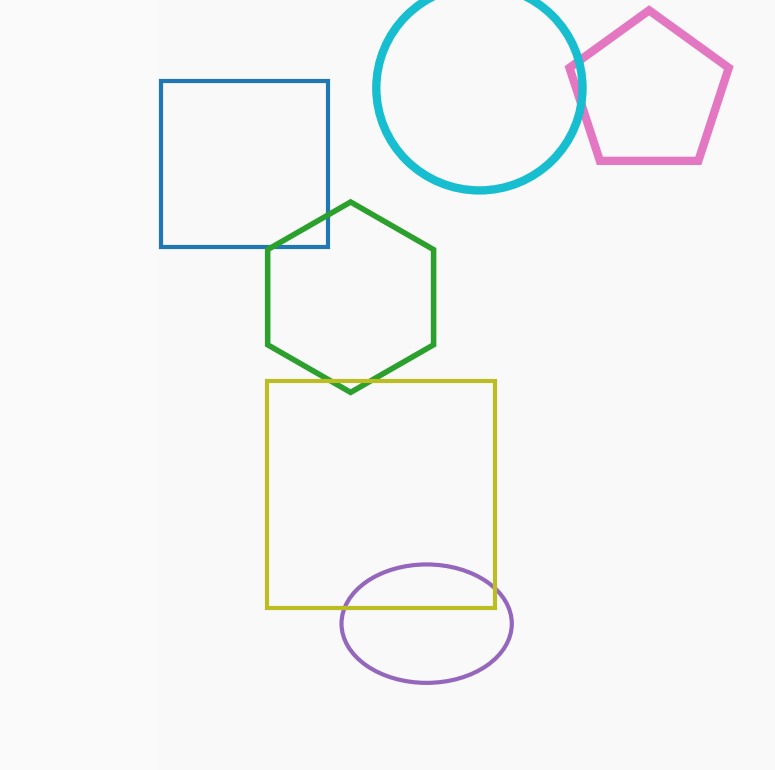[{"shape": "square", "thickness": 1.5, "radius": 0.54, "center": [0.315, 0.787]}, {"shape": "hexagon", "thickness": 2, "radius": 0.62, "center": [0.452, 0.614]}, {"shape": "oval", "thickness": 1.5, "radius": 0.55, "center": [0.551, 0.19]}, {"shape": "pentagon", "thickness": 3, "radius": 0.54, "center": [0.838, 0.879]}, {"shape": "square", "thickness": 1.5, "radius": 0.74, "center": [0.492, 0.358]}, {"shape": "circle", "thickness": 3, "radius": 0.67, "center": [0.619, 0.886]}]